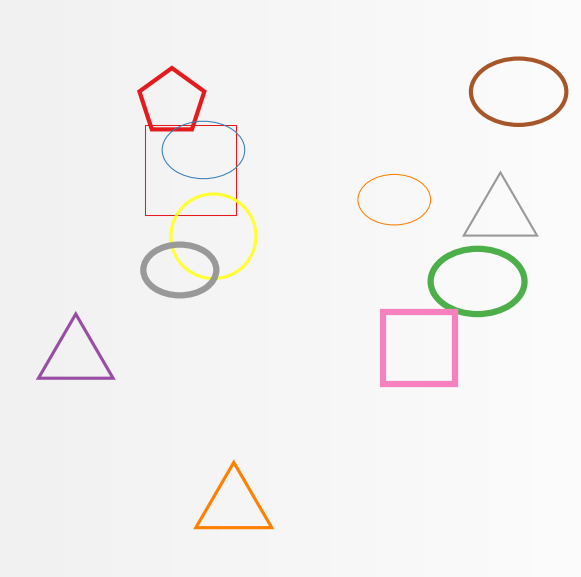[{"shape": "pentagon", "thickness": 2, "radius": 0.29, "center": [0.296, 0.823]}, {"shape": "square", "thickness": 0.5, "radius": 0.39, "center": [0.328, 0.704]}, {"shape": "oval", "thickness": 0.5, "radius": 0.36, "center": [0.35, 0.739]}, {"shape": "oval", "thickness": 3, "radius": 0.4, "center": [0.822, 0.512]}, {"shape": "triangle", "thickness": 1.5, "radius": 0.37, "center": [0.13, 0.381]}, {"shape": "oval", "thickness": 0.5, "radius": 0.31, "center": [0.678, 0.653]}, {"shape": "triangle", "thickness": 1.5, "radius": 0.38, "center": [0.402, 0.123]}, {"shape": "circle", "thickness": 1.5, "radius": 0.37, "center": [0.367, 0.59]}, {"shape": "oval", "thickness": 2, "radius": 0.41, "center": [0.892, 0.84]}, {"shape": "square", "thickness": 3, "radius": 0.31, "center": [0.721, 0.397]}, {"shape": "oval", "thickness": 3, "radius": 0.31, "center": [0.309, 0.532]}, {"shape": "triangle", "thickness": 1, "radius": 0.36, "center": [0.861, 0.628]}]